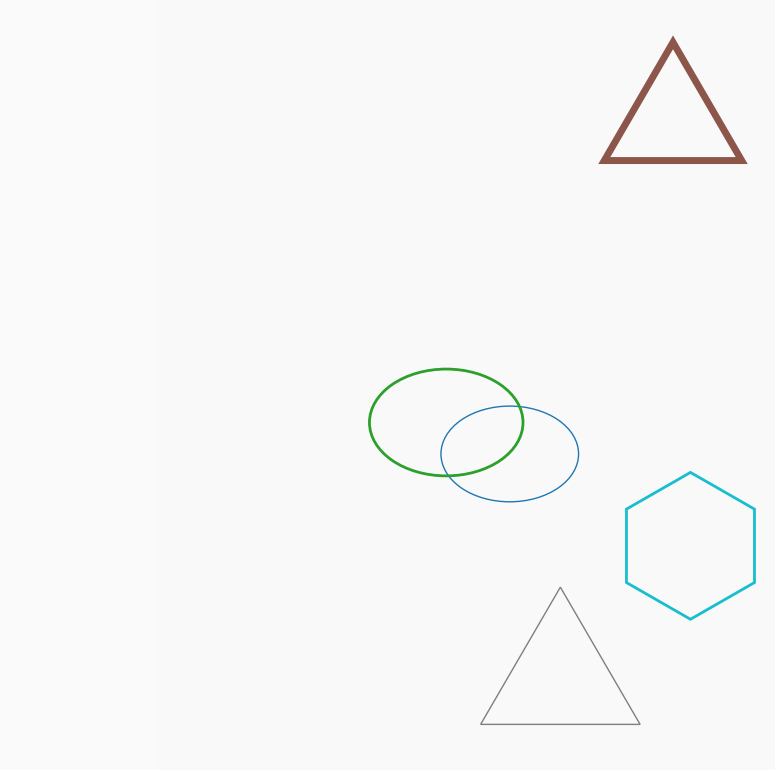[{"shape": "oval", "thickness": 0.5, "radius": 0.44, "center": [0.658, 0.41]}, {"shape": "oval", "thickness": 1, "radius": 0.5, "center": [0.576, 0.451]}, {"shape": "triangle", "thickness": 2.5, "radius": 0.51, "center": [0.868, 0.843]}, {"shape": "triangle", "thickness": 0.5, "radius": 0.59, "center": [0.723, 0.119]}, {"shape": "hexagon", "thickness": 1, "radius": 0.48, "center": [0.891, 0.291]}]